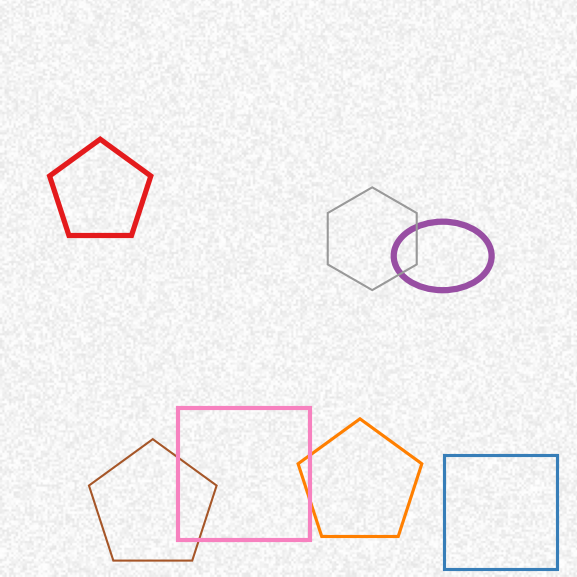[{"shape": "pentagon", "thickness": 2.5, "radius": 0.46, "center": [0.174, 0.666]}, {"shape": "square", "thickness": 1.5, "radius": 0.49, "center": [0.867, 0.113]}, {"shape": "oval", "thickness": 3, "radius": 0.42, "center": [0.767, 0.556]}, {"shape": "pentagon", "thickness": 1.5, "radius": 0.56, "center": [0.623, 0.161]}, {"shape": "pentagon", "thickness": 1, "radius": 0.58, "center": [0.265, 0.122]}, {"shape": "square", "thickness": 2, "radius": 0.57, "center": [0.422, 0.179]}, {"shape": "hexagon", "thickness": 1, "radius": 0.44, "center": [0.645, 0.586]}]